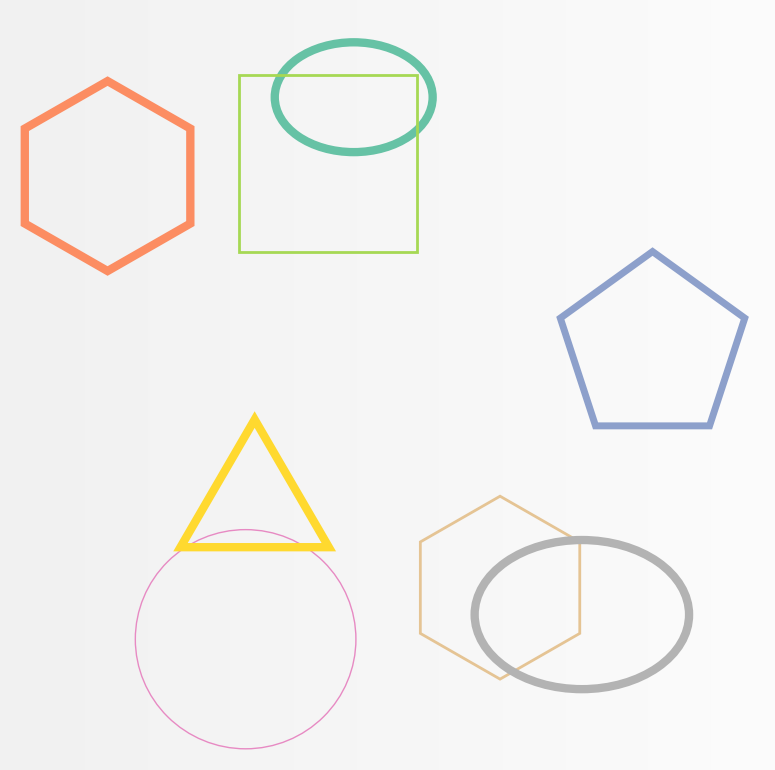[{"shape": "oval", "thickness": 3, "radius": 0.51, "center": [0.456, 0.874]}, {"shape": "hexagon", "thickness": 3, "radius": 0.62, "center": [0.139, 0.771]}, {"shape": "pentagon", "thickness": 2.5, "radius": 0.63, "center": [0.842, 0.548]}, {"shape": "circle", "thickness": 0.5, "radius": 0.71, "center": [0.317, 0.17]}, {"shape": "square", "thickness": 1, "radius": 0.58, "center": [0.424, 0.788]}, {"shape": "triangle", "thickness": 3, "radius": 0.55, "center": [0.329, 0.345]}, {"shape": "hexagon", "thickness": 1, "radius": 0.59, "center": [0.645, 0.237]}, {"shape": "oval", "thickness": 3, "radius": 0.69, "center": [0.751, 0.202]}]